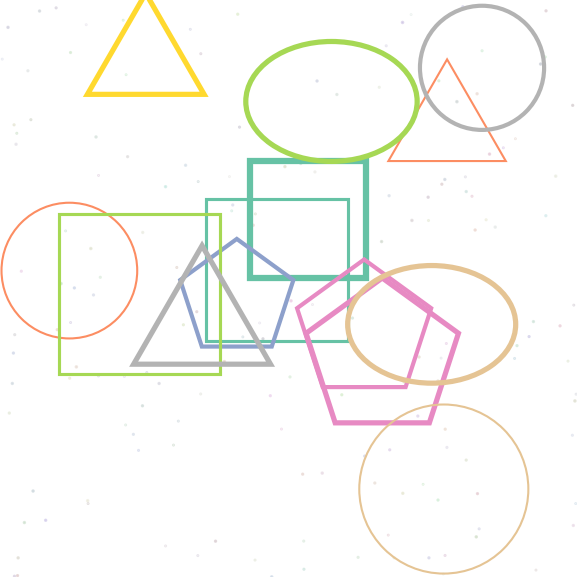[{"shape": "square", "thickness": 1.5, "radius": 0.61, "center": [0.48, 0.532]}, {"shape": "square", "thickness": 3, "radius": 0.5, "center": [0.533, 0.619]}, {"shape": "circle", "thickness": 1, "radius": 0.59, "center": [0.12, 0.531]}, {"shape": "triangle", "thickness": 1, "radius": 0.59, "center": [0.774, 0.779]}, {"shape": "pentagon", "thickness": 2, "radius": 0.52, "center": [0.41, 0.482]}, {"shape": "pentagon", "thickness": 2.5, "radius": 0.69, "center": [0.662, 0.379]}, {"shape": "pentagon", "thickness": 2, "radius": 0.61, "center": [0.631, 0.428]}, {"shape": "oval", "thickness": 2.5, "radius": 0.74, "center": [0.574, 0.823]}, {"shape": "square", "thickness": 1.5, "radius": 0.7, "center": [0.242, 0.49]}, {"shape": "triangle", "thickness": 2.5, "radius": 0.58, "center": [0.252, 0.894]}, {"shape": "oval", "thickness": 2.5, "radius": 0.73, "center": [0.748, 0.437]}, {"shape": "circle", "thickness": 1, "radius": 0.73, "center": [0.769, 0.152]}, {"shape": "triangle", "thickness": 2.5, "radius": 0.68, "center": [0.35, 0.437]}, {"shape": "circle", "thickness": 2, "radius": 0.54, "center": [0.835, 0.882]}]